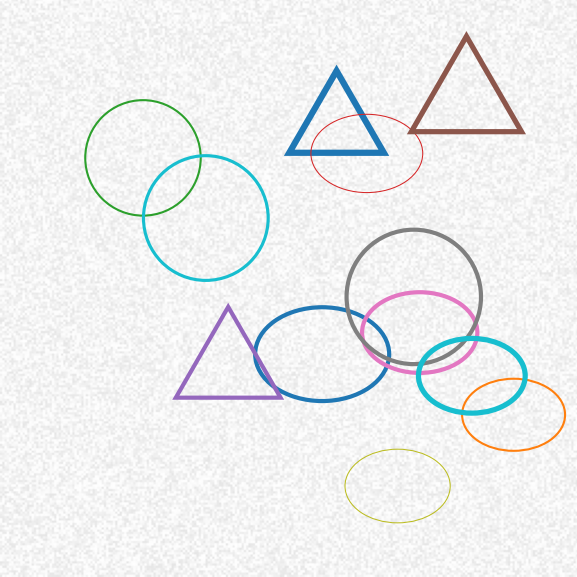[{"shape": "oval", "thickness": 2, "radius": 0.58, "center": [0.558, 0.386]}, {"shape": "triangle", "thickness": 3, "radius": 0.47, "center": [0.583, 0.782]}, {"shape": "oval", "thickness": 1, "radius": 0.45, "center": [0.889, 0.281]}, {"shape": "circle", "thickness": 1, "radius": 0.5, "center": [0.248, 0.726]}, {"shape": "oval", "thickness": 0.5, "radius": 0.48, "center": [0.635, 0.733]}, {"shape": "triangle", "thickness": 2, "radius": 0.52, "center": [0.395, 0.363]}, {"shape": "triangle", "thickness": 2.5, "radius": 0.55, "center": [0.808, 0.826]}, {"shape": "oval", "thickness": 2, "radius": 0.5, "center": [0.727, 0.423]}, {"shape": "circle", "thickness": 2, "radius": 0.58, "center": [0.717, 0.485]}, {"shape": "oval", "thickness": 0.5, "radius": 0.46, "center": [0.689, 0.158]}, {"shape": "circle", "thickness": 1.5, "radius": 0.54, "center": [0.356, 0.622]}, {"shape": "oval", "thickness": 2.5, "radius": 0.46, "center": [0.817, 0.348]}]